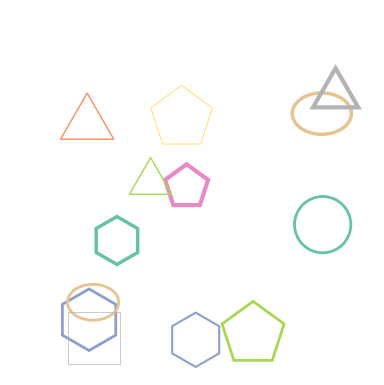[{"shape": "hexagon", "thickness": 2.5, "radius": 0.31, "center": [0.304, 0.375]}, {"shape": "circle", "thickness": 2, "radius": 0.37, "center": [0.838, 0.416]}, {"shape": "triangle", "thickness": 1, "radius": 0.4, "center": [0.226, 0.678]}, {"shape": "hexagon", "thickness": 1.5, "radius": 0.35, "center": [0.508, 0.117]}, {"shape": "hexagon", "thickness": 2, "radius": 0.4, "center": [0.231, 0.17]}, {"shape": "pentagon", "thickness": 3, "radius": 0.29, "center": [0.485, 0.515]}, {"shape": "pentagon", "thickness": 2, "radius": 0.42, "center": [0.657, 0.132]}, {"shape": "triangle", "thickness": 1, "radius": 0.32, "center": [0.391, 0.527]}, {"shape": "pentagon", "thickness": 0.5, "radius": 0.42, "center": [0.472, 0.694]}, {"shape": "oval", "thickness": 2, "radius": 0.33, "center": [0.242, 0.215]}, {"shape": "oval", "thickness": 2.5, "radius": 0.38, "center": [0.836, 0.705]}, {"shape": "square", "thickness": 0.5, "radius": 0.34, "center": [0.243, 0.122]}, {"shape": "triangle", "thickness": 3, "radius": 0.34, "center": [0.872, 0.755]}]